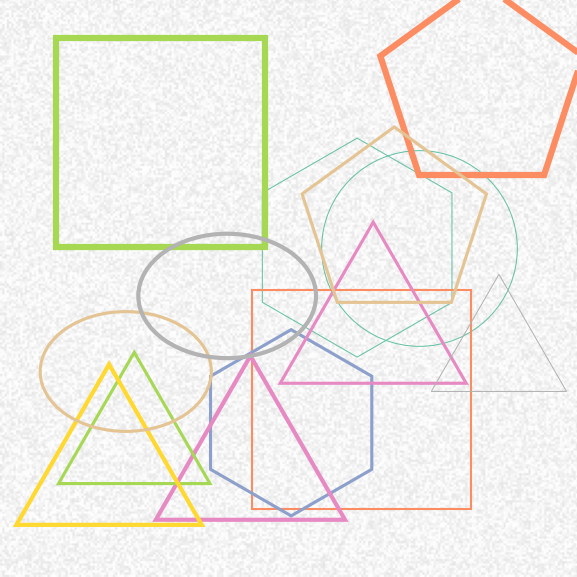[{"shape": "circle", "thickness": 0.5, "radius": 0.85, "center": [0.726, 0.569]}, {"shape": "hexagon", "thickness": 0.5, "radius": 0.95, "center": [0.618, 0.57]}, {"shape": "pentagon", "thickness": 3, "radius": 0.92, "center": [0.834, 0.845]}, {"shape": "square", "thickness": 1, "radius": 0.95, "center": [0.627, 0.307]}, {"shape": "hexagon", "thickness": 1.5, "radius": 0.81, "center": [0.504, 0.267]}, {"shape": "triangle", "thickness": 2, "radius": 0.95, "center": [0.434, 0.194]}, {"shape": "triangle", "thickness": 1.5, "radius": 0.93, "center": [0.646, 0.428]}, {"shape": "square", "thickness": 3, "radius": 0.9, "center": [0.278, 0.752]}, {"shape": "triangle", "thickness": 1.5, "radius": 0.76, "center": [0.232, 0.237]}, {"shape": "triangle", "thickness": 2, "radius": 0.93, "center": [0.189, 0.183]}, {"shape": "pentagon", "thickness": 1.5, "radius": 0.84, "center": [0.683, 0.611]}, {"shape": "oval", "thickness": 1.5, "radius": 0.74, "center": [0.218, 0.356]}, {"shape": "oval", "thickness": 2, "radius": 0.77, "center": [0.393, 0.487]}, {"shape": "triangle", "thickness": 0.5, "radius": 0.68, "center": [0.864, 0.389]}]